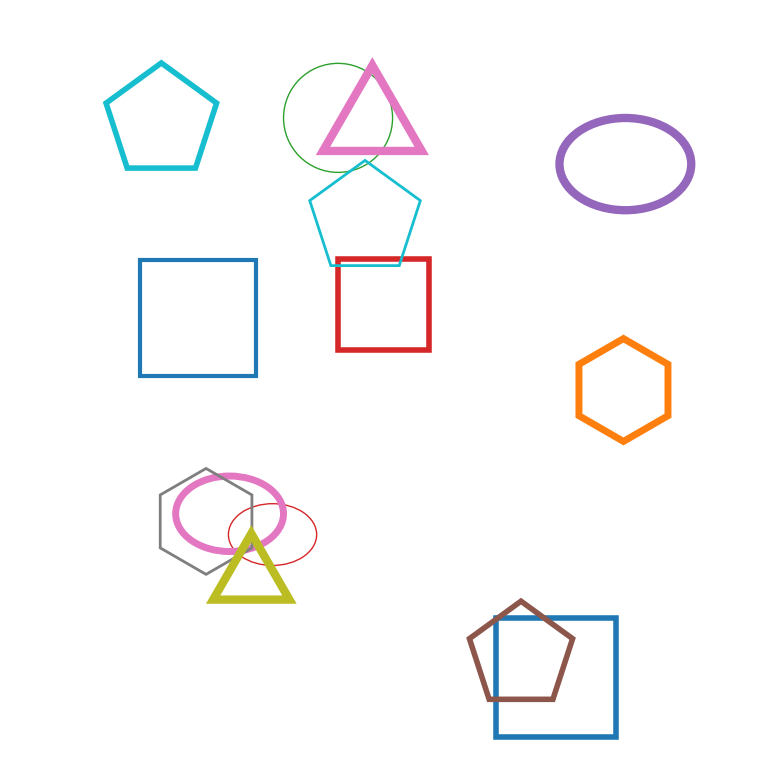[{"shape": "square", "thickness": 2, "radius": 0.39, "center": [0.722, 0.12]}, {"shape": "square", "thickness": 1.5, "radius": 0.38, "center": [0.257, 0.587]}, {"shape": "hexagon", "thickness": 2.5, "radius": 0.33, "center": [0.81, 0.493]}, {"shape": "circle", "thickness": 0.5, "radius": 0.35, "center": [0.439, 0.847]}, {"shape": "oval", "thickness": 0.5, "radius": 0.29, "center": [0.354, 0.306]}, {"shape": "square", "thickness": 2, "radius": 0.3, "center": [0.498, 0.605]}, {"shape": "oval", "thickness": 3, "radius": 0.43, "center": [0.812, 0.787]}, {"shape": "pentagon", "thickness": 2, "radius": 0.35, "center": [0.677, 0.149]}, {"shape": "oval", "thickness": 2.5, "radius": 0.35, "center": [0.298, 0.333]}, {"shape": "triangle", "thickness": 3, "radius": 0.37, "center": [0.484, 0.841]}, {"shape": "hexagon", "thickness": 1, "radius": 0.34, "center": [0.268, 0.323]}, {"shape": "triangle", "thickness": 3, "radius": 0.29, "center": [0.326, 0.25]}, {"shape": "pentagon", "thickness": 1, "radius": 0.38, "center": [0.474, 0.716]}, {"shape": "pentagon", "thickness": 2, "radius": 0.38, "center": [0.21, 0.843]}]